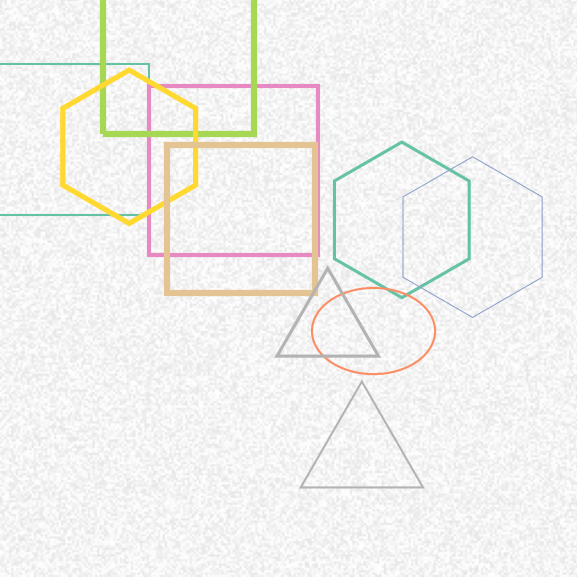[{"shape": "square", "thickness": 1, "radius": 0.65, "center": [0.128, 0.757]}, {"shape": "hexagon", "thickness": 1.5, "radius": 0.67, "center": [0.696, 0.618]}, {"shape": "oval", "thickness": 1, "radius": 0.53, "center": [0.647, 0.426]}, {"shape": "hexagon", "thickness": 0.5, "radius": 0.7, "center": [0.818, 0.589]}, {"shape": "square", "thickness": 2, "radius": 0.73, "center": [0.404, 0.704]}, {"shape": "square", "thickness": 3, "radius": 0.65, "center": [0.309, 0.897]}, {"shape": "hexagon", "thickness": 2.5, "radius": 0.66, "center": [0.224, 0.745]}, {"shape": "square", "thickness": 3, "radius": 0.64, "center": [0.417, 0.62]}, {"shape": "triangle", "thickness": 1, "radius": 0.61, "center": [0.627, 0.216]}, {"shape": "triangle", "thickness": 1.5, "radius": 0.51, "center": [0.567, 0.433]}]